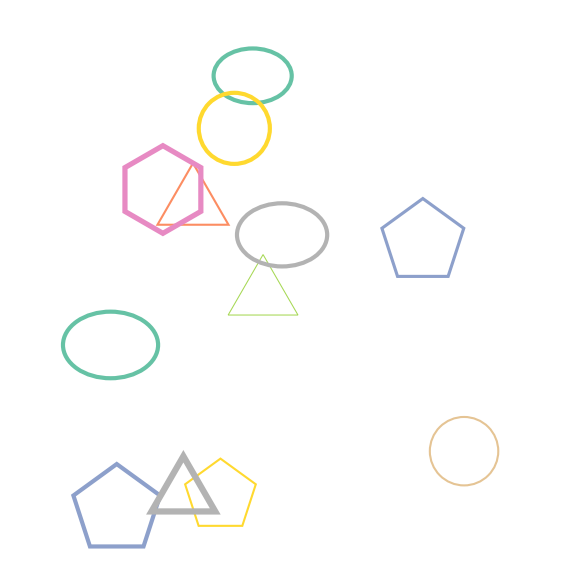[{"shape": "oval", "thickness": 2, "radius": 0.34, "center": [0.438, 0.868]}, {"shape": "oval", "thickness": 2, "radius": 0.41, "center": [0.191, 0.402]}, {"shape": "triangle", "thickness": 1, "radius": 0.36, "center": [0.334, 0.645]}, {"shape": "pentagon", "thickness": 1.5, "radius": 0.37, "center": [0.732, 0.581]}, {"shape": "pentagon", "thickness": 2, "radius": 0.39, "center": [0.202, 0.117]}, {"shape": "hexagon", "thickness": 2.5, "radius": 0.38, "center": [0.282, 0.671]}, {"shape": "triangle", "thickness": 0.5, "radius": 0.35, "center": [0.456, 0.489]}, {"shape": "circle", "thickness": 2, "radius": 0.31, "center": [0.406, 0.777]}, {"shape": "pentagon", "thickness": 1, "radius": 0.32, "center": [0.382, 0.141]}, {"shape": "circle", "thickness": 1, "radius": 0.3, "center": [0.804, 0.218]}, {"shape": "oval", "thickness": 2, "radius": 0.39, "center": [0.488, 0.592]}, {"shape": "triangle", "thickness": 3, "radius": 0.32, "center": [0.318, 0.145]}]